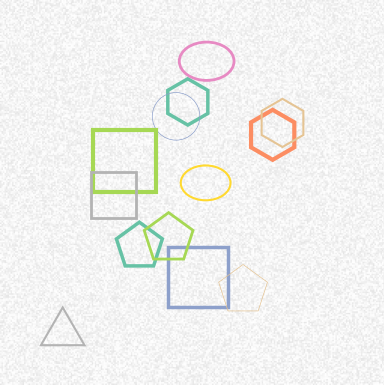[{"shape": "pentagon", "thickness": 2.5, "radius": 0.31, "center": [0.362, 0.36]}, {"shape": "hexagon", "thickness": 2.5, "radius": 0.3, "center": [0.488, 0.735]}, {"shape": "hexagon", "thickness": 3, "radius": 0.32, "center": [0.708, 0.65]}, {"shape": "square", "thickness": 2.5, "radius": 0.39, "center": [0.515, 0.28]}, {"shape": "circle", "thickness": 0.5, "radius": 0.31, "center": [0.457, 0.698]}, {"shape": "oval", "thickness": 2, "radius": 0.36, "center": [0.537, 0.841]}, {"shape": "square", "thickness": 3, "radius": 0.41, "center": [0.323, 0.582]}, {"shape": "pentagon", "thickness": 2, "radius": 0.33, "center": [0.438, 0.381]}, {"shape": "oval", "thickness": 1.5, "radius": 0.32, "center": [0.534, 0.525]}, {"shape": "hexagon", "thickness": 1.5, "radius": 0.31, "center": [0.734, 0.681]}, {"shape": "pentagon", "thickness": 0.5, "radius": 0.33, "center": [0.631, 0.246]}, {"shape": "square", "thickness": 2, "radius": 0.29, "center": [0.295, 0.493]}, {"shape": "triangle", "thickness": 1.5, "radius": 0.33, "center": [0.163, 0.136]}]